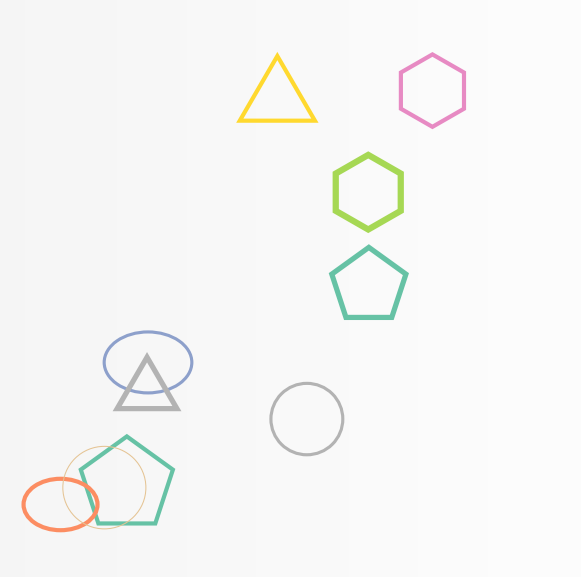[{"shape": "pentagon", "thickness": 2, "radius": 0.42, "center": [0.218, 0.16]}, {"shape": "pentagon", "thickness": 2.5, "radius": 0.34, "center": [0.635, 0.504]}, {"shape": "oval", "thickness": 2, "radius": 0.32, "center": [0.104, 0.126]}, {"shape": "oval", "thickness": 1.5, "radius": 0.38, "center": [0.255, 0.372]}, {"shape": "hexagon", "thickness": 2, "radius": 0.31, "center": [0.744, 0.842]}, {"shape": "hexagon", "thickness": 3, "radius": 0.32, "center": [0.634, 0.666]}, {"shape": "triangle", "thickness": 2, "radius": 0.37, "center": [0.477, 0.827]}, {"shape": "circle", "thickness": 0.5, "radius": 0.36, "center": [0.18, 0.155]}, {"shape": "circle", "thickness": 1.5, "radius": 0.31, "center": [0.528, 0.273]}, {"shape": "triangle", "thickness": 2.5, "radius": 0.3, "center": [0.253, 0.321]}]